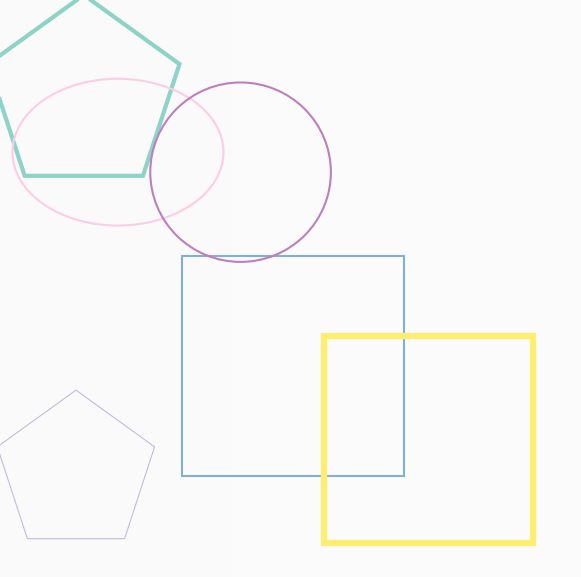[{"shape": "pentagon", "thickness": 2, "radius": 0.87, "center": [0.144, 0.835]}, {"shape": "pentagon", "thickness": 0.5, "radius": 0.71, "center": [0.131, 0.181]}, {"shape": "square", "thickness": 1, "radius": 0.95, "center": [0.504, 0.366]}, {"shape": "oval", "thickness": 1, "radius": 0.91, "center": [0.203, 0.736]}, {"shape": "circle", "thickness": 1, "radius": 0.78, "center": [0.414, 0.701]}, {"shape": "square", "thickness": 3, "radius": 0.9, "center": [0.737, 0.237]}]